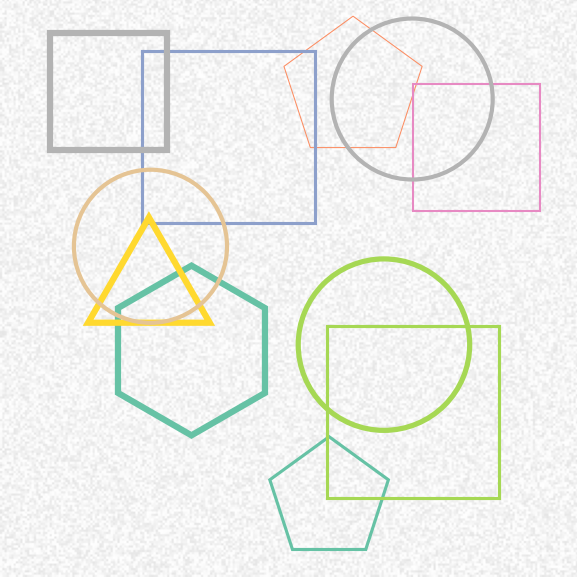[{"shape": "hexagon", "thickness": 3, "radius": 0.73, "center": [0.332, 0.392]}, {"shape": "pentagon", "thickness": 1.5, "radius": 0.54, "center": [0.57, 0.135]}, {"shape": "pentagon", "thickness": 0.5, "radius": 0.63, "center": [0.611, 0.845]}, {"shape": "square", "thickness": 1.5, "radius": 0.75, "center": [0.396, 0.762]}, {"shape": "square", "thickness": 1, "radius": 0.55, "center": [0.825, 0.744]}, {"shape": "circle", "thickness": 2.5, "radius": 0.74, "center": [0.665, 0.402]}, {"shape": "square", "thickness": 1.5, "radius": 0.74, "center": [0.715, 0.286]}, {"shape": "triangle", "thickness": 3, "radius": 0.61, "center": [0.258, 0.501]}, {"shape": "circle", "thickness": 2, "radius": 0.66, "center": [0.261, 0.573]}, {"shape": "circle", "thickness": 2, "radius": 0.7, "center": [0.714, 0.828]}, {"shape": "square", "thickness": 3, "radius": 0.51, "center": [0.188, 0.841]}]